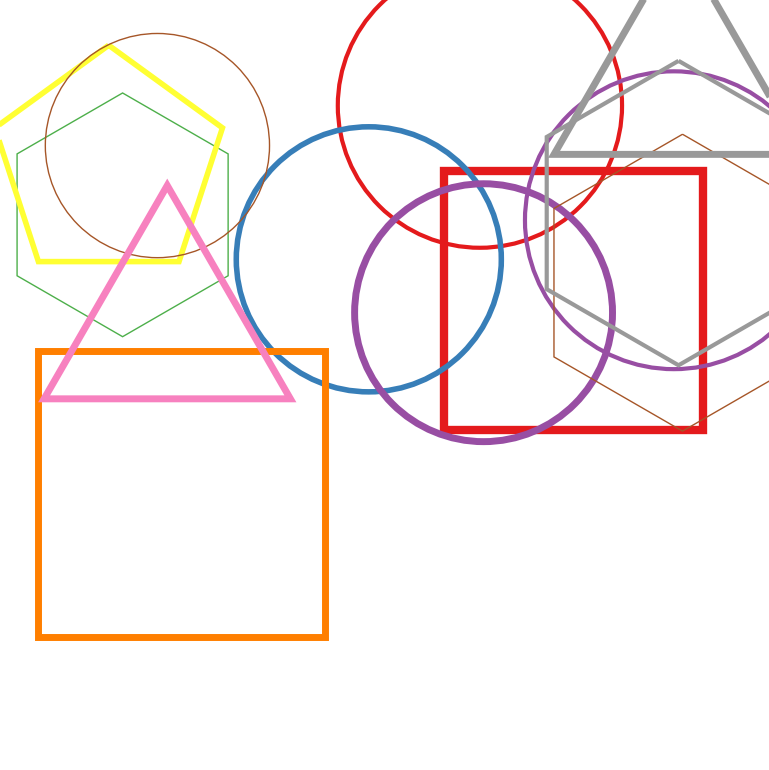[{"shape": "circle", "thickness": 1.5, "radius": 0.92, "center": [0.623, 0.863]}, {"shape": "square", "thickness": 3, "radius": 0.84, "center": [0.745, 0.61]}, {"shape": "circle", "thickness": 2, "radius": 0.86, "center": [0.479, 0.663]}, {"shape": "hexagon", "thickness": 0.5, "radius": 0.79, "center": [0.159, 0.721]}, {"shape": "circle", "thickness": 1.5, "radius": 0.97, "center": [0.875, 0.714]}, {"shape": "circle", "thickness": 2.5, "radius": 0.84, "center": [0.628, 0.594]}, {"shape": "square", "thickness": 2.5, "radius": 0.93, "center": [0.236, 0.359]}, {"shape": "pentagon", "thickness": 2, "radius": 0.78, "center": [0.141, 0.786]}, {"shape": "hexagon", "thickness": 0.5, "radius": 0.96, "center": [0.886, 0.633]}, {"shape": "circle", "thickness": 0.5, "radius": 0.73, "center": [0.204, 0.811]}, {"shape": "triangle", "thickness": 2.5, "radius": 0.92, "center": [0.217, 0.574]}, {"shape": "hexagon", "thickness": 1.5, "radius": 0.99, "center": [0.881, 0.723]}, {"shape": "triangle", "thickness": 2.5, "radius": 0.93, "center": [0.881, 0.893]}]